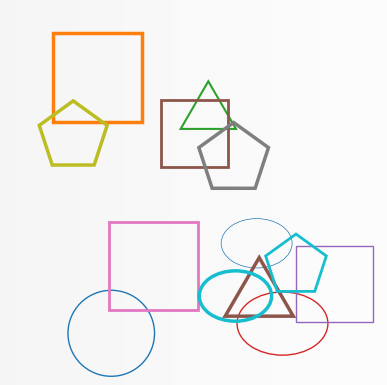[{"shape": "oval", "thickness": 0.5, "radius": 0.46, "center": [0.662, 0.368]}, {"shape": "circle", "thickness": 1, "radius": 0.56, "center": [0.287, 0.134]}, {"shape": "square", "thickness": 2.5, "radius": 0.58, "center": [0.251, 0.799]}, {"shape": "triangle", "thickness": 1.5, "radius": 0.41, "center": [0.538, 0.706]}, {"shape": "oval", "thickness": 1, "radius": 0.59, "center": [0.729, 0.16]}, {"shape": "square", "thickness": 1, "radius": 0.49, "center": [0.863, 0.263]}, {"shape": "triangle", "thickness": 2.5, "radius": 0.51, "center": [0.669, 0.229]}, {"shape": "square", "thickness": 2, "radius": 0.44, "center": [0.502, 0.653]}, {"shape": "square", "thickness": 2, "radius": 0.58, "center": [0.396, 0.309]}, {"shape": "pentagon", "thickness": 2.5, "radius": 0.47, "center": [0.603, 0.587]}, {"shape": "pentagon", "thickness": 2.5, "radius": 0.46, "center": [0.189, 0.646]}, {"shape": "pentagon", "thickness": 2, "radius": 0.41, "center": [0.764, 0.31]}, {"shape": "oval", "thickness": 2.5, "radius": 0.47, "center": [0.608, 0.231]}]